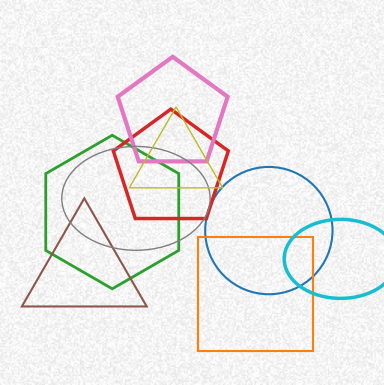[{"shape": "circle", "thickness": 1.5, "radius": 0.83, "center": [0.698, 0.401]}, {"shape": "square", "thickness": 1.5, "radius": 0.74, "center": [0.664, 0.237]}, {"shape": "hexagon", "thickness": 2, "radius": 1.0, "center": [0.292, 0.449]}, {"shape": "pentagon", "thickness": 2.5, "radius": 0.79, "center": [0.444, 0.559]}, {"shape": "triangle", "thickness": 1.5, "radius": 0.94, "center": [0.219, 0.298]}, {"shape": "pentagon", "thickness": 3, "radius": 0.75, "center": [0.449, 0.702]}, {"shape": "oval", "thickness": 1, "radius": 0.96, "center": [0.353, 0.485]}, {"shape": "triangle", "thickness": 1, "radius": 0.7, "center": [0.457, 0.582]}, {"shape": "oval", "thickness": 2.5, "radius": 0.73, "center": [0.885, 0.328]}]